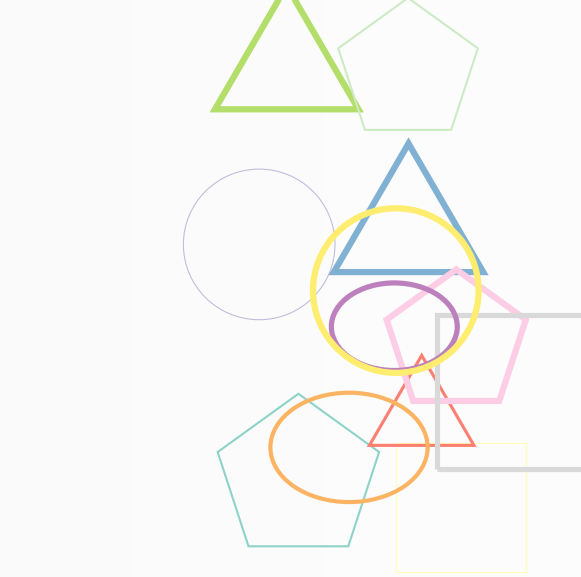[{"shape": "pentagon", "thickness": 1, "radius": 0.73, "center": [0.513, 0.171]}, {"shape": "square", "thickness": 0.5, "radius": 0.56, "center": [0.793, 0.12]}, {"shape": "circle", "thickness": 0.5, "radius": 0.65, "center": [0.446, 0.576]}, {"shape": "triangle", "thickness": 1.5, "radius": 0.52, "center": [0.725, 0.28]}, {"shape": "triangle", "thickness": 3, "radius": 0.74, "center": [0.703, 0.602]}, {"shape": "oval", "thickness": 2, "radius": 0.68, "center": [0.6, 0.224]}, {"shape": "triangle", "thickness": 3, "radius": 0.71, "center": [0.493, 0.881]}, {"shape": "pentagon", "thickness": 3, "radius": 0.63, "center": [0.785, 0.407]}, {"shape": "square", "thickness": 2.5, "radius": 0.67, "center": [0.886, 0.32]}, {"shape": "oval", "thickness": 2.5, "radius": 0.54, "center": [0.678, 0.433]}, {"shape": "pentagon", "thickness": 1, "radius": 0.63, "center": [0.702, 0.876]}, {"shape": "circle", "thickness": 3, "radius": 0.71, "center": [0.681, 0.496]}]